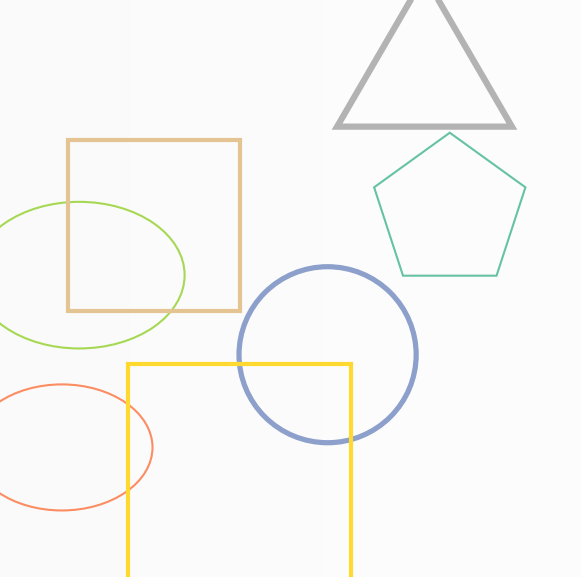[{"shape": "pentagon", "thickness": 1, "radius": 0.68, "center": [0.774, 0.632]}, {"shape": "oval", "thickness": 1, "radius": 0.78, "center": [0.106, 0.224]}, {"shape": "circle", "thickness": 2.5, "radius": 0.76, "center": [0.564, 0.385]}, {"shape": "oval", "thickness": 1, "radius": 0.91, "center": [0.136, 0.523]}, {"shape": "square", "thickness": 2, "radius": 0.96, "center": [0.413, 0.177]}, {"shape": "square", "thickness": 2, "radius": 0.74, "center": [0.265, 0.609]}, {"shape": "triangle", "thickness": 3, "radius": 0.87, "center": [0.73, 0.867]}]